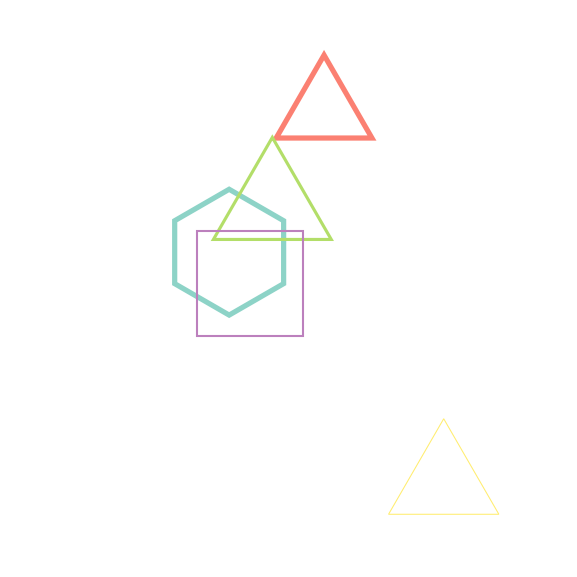[{"shape": "hexagon", "thickness": 2.5, "radius": 0.54, "center": [0.397, 0.562]}, {"shape": "triangle", "thickness": 2.5, "radius": 0.48, "center": [0.561, 0.808]}, {"shape": "triangle", "thickness": 1.5, "radius": 0.59, "center": [0.472, 0.643]}, {"shape": "square", "thickness": 1, "radius": 0.46, "center": [0.432, 0.508]}, {"shape": "triangle", "thickness": 0.5, "radius": 0.55, "center": [0.768, 0.164]}]